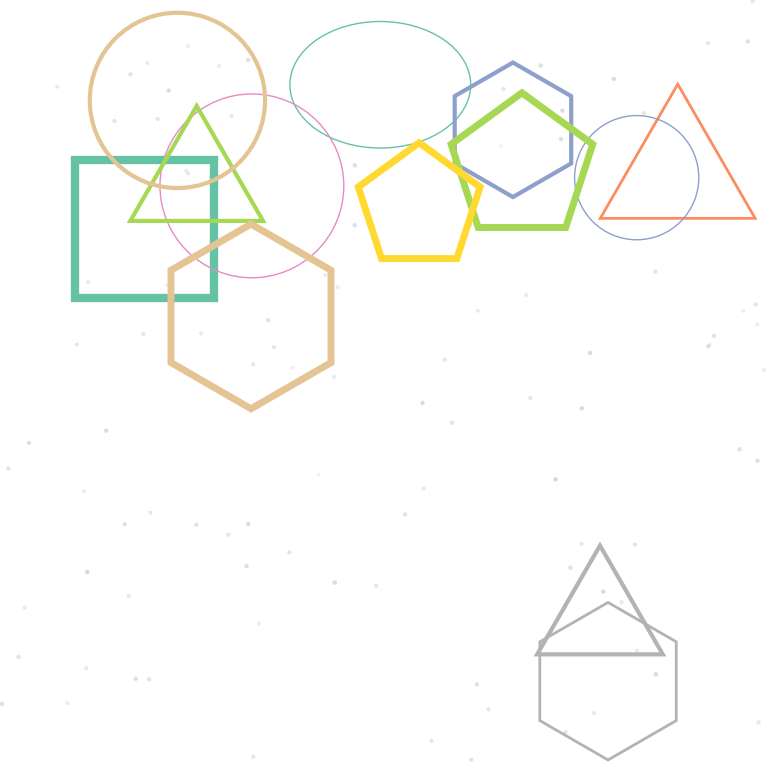[{"shape": "oval", "thickness": 0.5, "radius": 0.59, "center": [0.494, 0.89]}, {"shape": "square", "thickness": 3, "radius": 0.45, "center": [0.188, 0.702]}, {"shape": "triangle", "thickness": 1, "radius": 0.58, "center": [0.88, 0.774]}, {"shape": "hexagon", "thickness": 1.5, "radius": 0.44, "center": [0.666, 0.831]}, {"shape": "circle", "thickness": 0.5, "radius": 0.4, "center": [0.827, 0.769]}, {"shape": "circle", "thickness": 0.5, "radius": 0.6, "center": [0.327, 0.759]}, {"shape": "pentagon", "thickness": 2.5, "radius": 0.48, "center": [0.678, 0.783]}, {"shape": "triangle", "thickness": 1.5, "radius": 0.5, "center": [0.255, 0.763]}, {"shape": "pentagon", "thickness": 2.5, "radius": 0.42, "center": [0.544, 0.731]}, {"shape": "circle", "thickness": 1.5, "radius": 0.57, "center": [0.23, 0.87]}, {"shape": "hexagon", "thickness": 2.5, "radius": 0.6, "center": [0.326, 0.589]}, {"shape": "triangle", "thickness": 1.5, "radius": 0.47, "center": [0.779, 0.197]}, {"shape": "hexagon", "thickness": 1, "radius": 0.51, "center": [0.79, 0.115]}]